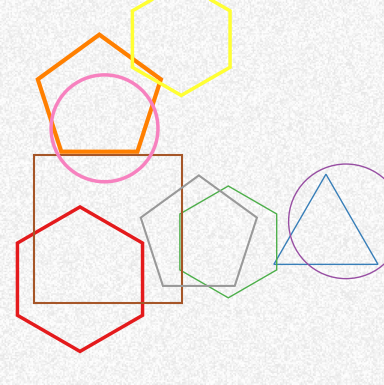[{"shape": "hexagon", "thickness": 2.5, "radius": 0.94, "center": [0.208, 0.275]}, {"shape": "triangle", "thickness": 1, "radius": 0.78, "center": [0.847, 0.391]}, {"shape": "hexagon", "thickness": 1, "radius": 0.73, "center": [0.593, 0.372]}, {"shape": "circle", "thickness": 1, "radius": 0.74, "center": [0.898, 0.425]}, {"shape": "pentagon", "thickness": 3, "radius": 0.84, "center": [0.258, 0.742]}, {"shape": "hexagon", "thickness": 2.5, "radius": 0.73, "center": [0.471, 0.899]}, {"shape": "square", "thickness": 1.5, "radius": 0.96, "center": [0.28, 0.404]}, {"shape": "circle", "thickness": 2.5, "radius": 0.69, "center": [0.271, 0.667]}, {"shape": "pentagon", "thickness": 1.5, "radius": 0.79, "center": [0.516, 0.386]}]